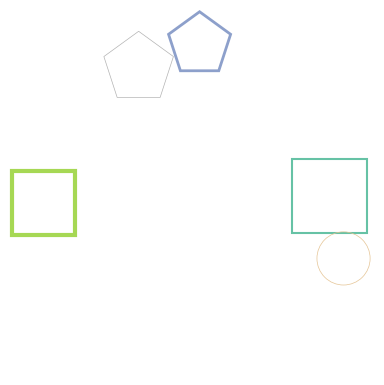[{"shape": "square", "thickness": 1.5, "radius": 0.49, "center": [0.856, 0.491]}, {"shape": "pentagon", "thickness": 2, "radius": 0.42, "center": [0.518, 0.885]}, {"shape": "square", "thickness": 3, "radius": 0.41, "center": [0.113, 0.472]}, {"shape": "circle", "thickness": 0.5, "radius": 0.35, "center": [0.892, 0.329]}, {"shape": "pentagon", "thickness": 0.5, "radius": 0.47, "center": [0.36, 0.824]}]